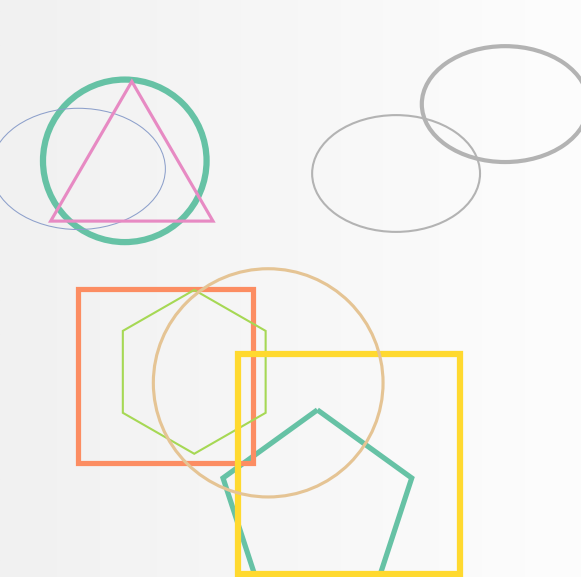[{"shape": "circle", "thickness": 3, "radius": 0.7, "center": [0.215, 0.721]}, {"shape": "pentagon", "thickness": 2.5, "radius": 0.85, "center": [0.546, 0.119]}, {"shape": "square", "thickness": 2.5, "radius": 0.75, "center": [0.285, 0.348]}, {"shape": "oval", "thickness": 0.5, "radius": 0.75, "center": [0.135, 0.707]}, {"shape": "triangle", "thickness": 1.5, "radius": 0.81, "center": [0.227, 0.697]}, {"shape": "hexagon", "thickness": 1, "radius": 0.71, "center": [0.334, 0.355]}, {"shape": "square", "thickness": 3, "radius": 0.95, "center": [0.601, 0.196]}, {"shape": "circle", "thickness": 1.5, "radius": 0.99, "center": [0.461, 0.336]}, {"shape": "oval", "thickness": 2, "radius": 0.72, "center": [0.869, 0.819]}, {"shape": "oval", "thickness": 1, "radius": 0.72, "center": [0.681, 0.699]}]